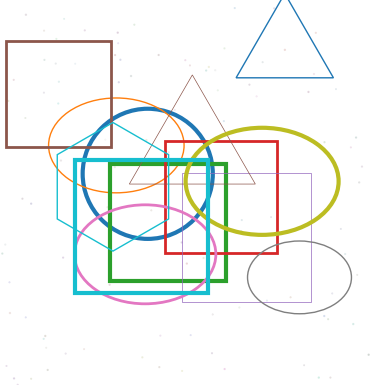[{"shape": "triangle", "thickness": 1, "radius": 0.73, "center": [0.74, 0.871]}, {"shape": "circle", "thickness": 3, "radius": 0.85, "center": [0.384, 0.549]}, {"shape": "oval", "thickness": 1, "radius": 0.88, "center": [0.302, 0.622]}, {"shape": "square", "thickness": 3, "radius": 0.76, "center": [0.436, 0.422]}, {"shape": "square", "thickness": 2, "radius": 0.73, "center": [0.574, 0.489]}, {"shape": "square", "thickness": 0.5, "radius": 0.84, "center": [0.641, 0.384]}, {"shape": "square", "thickness": 2, "radius": 0.69, "center": [0.152, 0.756]}, {"shape": "triangle", "thickness": 0.5, "radius": 0.94, "center": [0.5, 0.616]}, {"shape": "oval", "thickness": 2, "radius": 0.92, "center": [0.377, 0.339]}, {"shape": "oval", "thickness": 1, "radius": 0.67, "center": [0.778, 0.28]}, {"shape": "oval", "thickness": 3, "radius": 0.99, "center": [0.681, 0.529]}, {"shape": "hexagon", "thickness": 1, "radius": 0.83, "center": [0.293, 0.515]}, {"shape": "square", "thickness": 3, "radius": 0.86, "center": [0.369, 0.411]}]